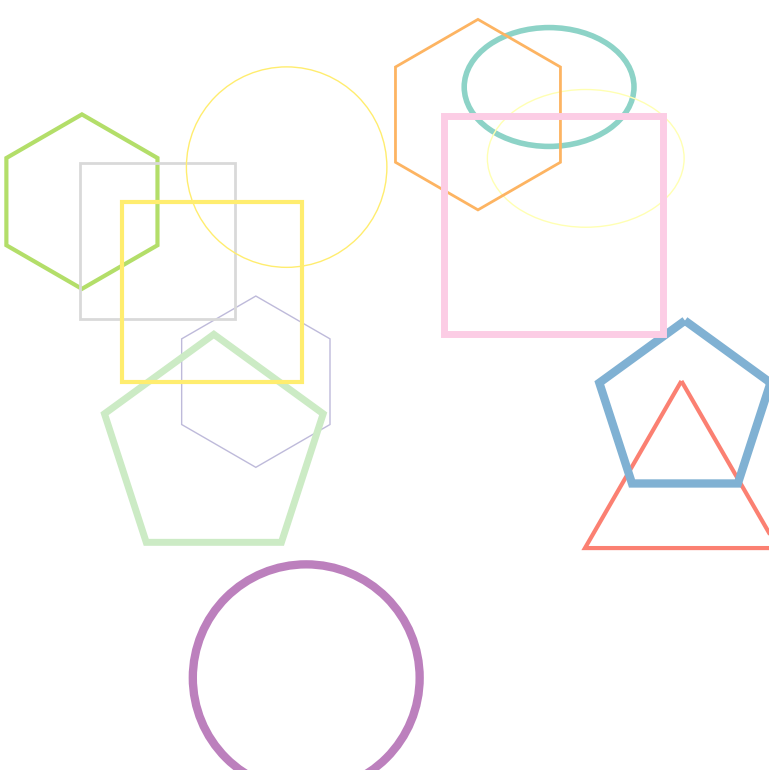[{"shape": "oval", "thickness": 2, "radius": 0.55, "center": [0.713, 0.887]}, {"shape": "oval", "thickness": 0.5, "radius": 0.64, "center": [0.761, 0.794]}, {"shape": "hexagon", "thickness": 0.5, "radius": 0.56, "center": [0.332, 0.504]}, {"shape": "triangle", "thickness": 1.5, "radius": 0.72, "center": [0.885, 0.361]}, {"shape": "pentagon", "thickness": 3, "radius": 0.58, "center": [0.89, 0.467]}, {"shape": "hexagon", "thickness": 1, "radius": 0.62, "center": [0.621, 0.851]}, {"shape": "hexagon", "thickness": 1.5, "radius": 0.57, "center": [0.106, 0.738]}, {"shape": "square", "thickness": 2.5, "radius": 0.71, "center": [0.719, 0.708]}, {"shape": "square", "thickness": 1, "radius": 0.51, "center": [0.204, 0.687]}, {"shape": "circle", "thickness": 3, "radius": 0.74, "center": [0.398, 0.12]}, {"shape": "pentagon", "thickness": 2.5, "radius": 0.75, "center": [0.278, 0.416]}, {"shape": "circle", "thickness": 0.5, "radius": 0.65, "center": [0.372, 0.783]}, {"shape": "square", "thickness": 1.5, "radius": 0.58, "center": [0.275, 0.621]}]